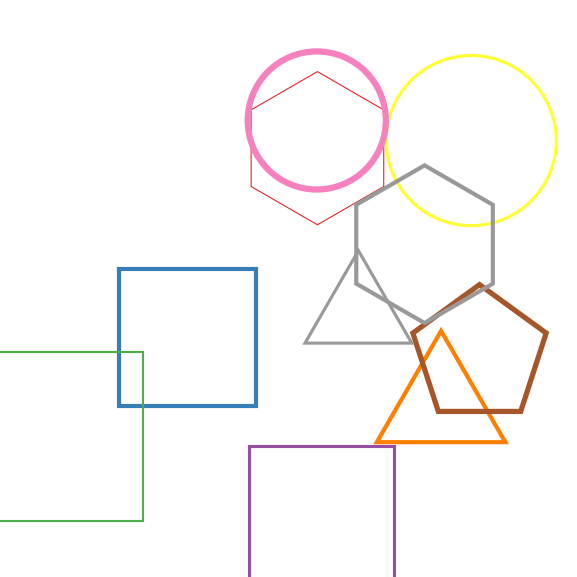[{"shape": "hexagon", "thickness": 0.5, "radius": 0.66, "center": [0.55, 0.743]}, {"shape": "square", "thickness": 2, "radius": 0.59, "center": [0.324, 0.415]}, {"shape": "square", "thickness": 1, "radius": 0.73, "center": [0.102, 0.244]}, {"shape": "square", "thickness": 1.5, "radius": 0.63, "center": [0.557, 0.101]}, {"shape": "triangle", "thickness": 2, "radius": 0.64, "center": [0.764, 0.298]}, {"shape": "circle", "thickness": 1.5, "radius": 0.74, "center": [0.816, 0.756]}, {"shape": "pentagon", "thickness": 2.5, "radius": 0.61, "center": [0.83, 0.385]}, {"shape": "circle", "thickness": 3, "radius": 0.6, "center": [0.549, 0.791]}, {"shape": "triangle", "thickness": 1.5, "radius": 0.53, "center": [0.621, 0.458]}, {"shape": "hexagon", "thickness": 2, "radius": 0.68, "center": [0.735, 0.576]}]